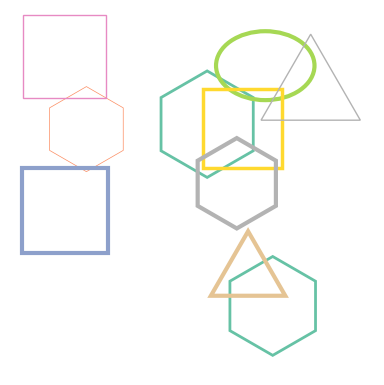[{"shape": "hexagon", "thickness": 2, "radius": 0.69, "center": [0.538, 0.677]}, {"shape": "hexagon", "thickness": 2, "radius": 0.64, "center": [0.708, 0.205]}, {"shape": "hexagon", "thickness": 0.5, "radius": 0.55, "center": [0.224, 0.665]}, {"shape": "square", "thickness": 3, "radius": 0.56, "center": [0.169, 0.453]}, {"shape": "square", "thickness": 1, "radius": 0.54, "center": [0.168, 0.852]}, {"shape": "oval", "thickness": 3, "radius": 0.64, "center": [0.689, 0.829]}, {"shape": "square", "thickness": 2.5, "radius": 0.51, "center": [0.631, 0.667]}, {"shape": "triangle", "thickness": 3, "radius": 0.56, "center": [0.644, 0.288]}, {"shape": "hexagon", "thickness": 3, "radius": 0.59, "center": [0.615, 0.524]}, {"shape": "triangle", "thickness": 1, "radius": 0.74, "center": [0.807, 0.762]}]